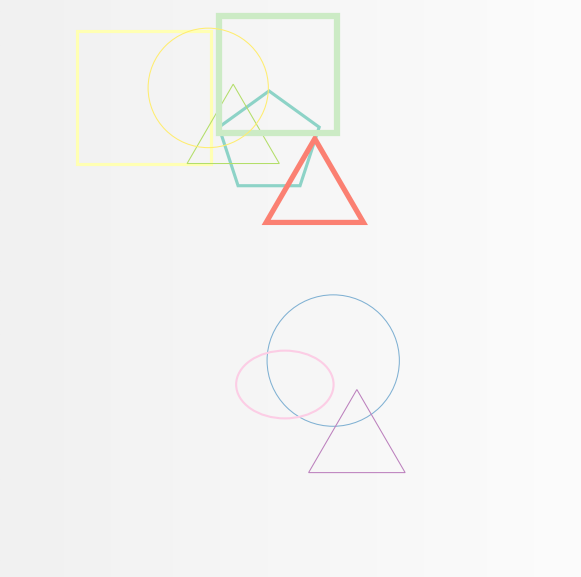[{"shape": "pentagon", "thickness": 1.5, "radius": 0.45, "center": [0.463, 0.751]}, {"shape": "square", "thickness": 1.5, "radius": 0.58, "center": [0.248, 0.83]}, {"shape": "triangle", "thickness": 2.5, "radius": 0.48, "center": [0.542, 0.662]}, {"shape": "circle", "thickness": 0.5, "radius": 0.57, "center": [0.573, 0.375]}, {"shape": "triangle", "thickness": 0.5, "radius": 0.46, "center": [0.401, 0.762]}, {"shape": "oval", "thickness": 1, "radius": 0.42, "center": [0.49, 0.333]}, {"shape": "triangle", "thickness": 0.5, "radius": 0.48, "center": [0.614, 0.229]}, {"shape": "square", "thickness": 3, "radius": 0.51, "center": [0.478, 0.87]}, {"shape": "circle", "thickness": 0.5, "radius": 0.52, "center": [0.358, 0.847]}]